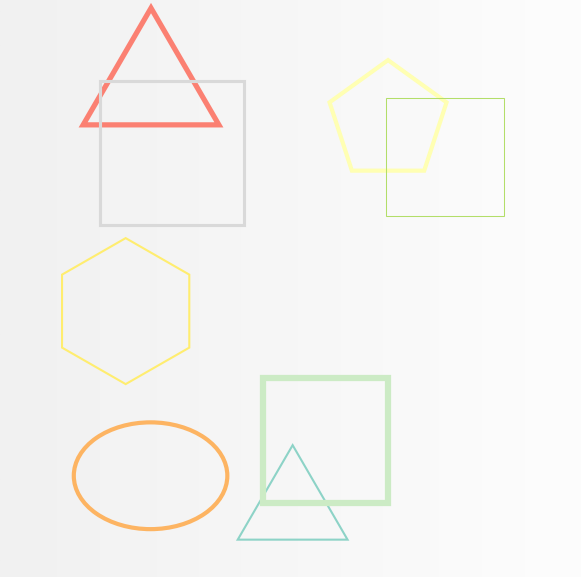[{"shape": "triangle", "thickness": 1, "radius": 0.55, "center": [0.503, 0.119]}, {"shape": "pentagon", "thickness": 2, "radius": 0.53, "center": [0.668, 0.789]}, {"shape": "triangle", "thickness": 2.5, "radius": 0.67, "center": [0.26, 0.85]}, {"shape": "oval", "thickness": 2, "radius": 0.66, "center": [0.259, 0.175]}, {"shape": "square", "thickness": 0.5, "radius": 0.51, "center": [0.766, 0.728]}, {"shape": "square", "thickness": 1.5, "radius": 0.62, "center": [0.296, 0.735]}, {"shape": "square", "thickness": 3, "radius": 0.54, "center": [0.56, 0.236]}, {"shape": "hexagon", "thickness": 1, "radius": 0.63, "center": [0.216, 0.46]}]